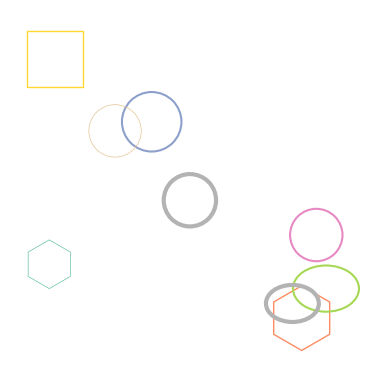[{"shape": "hexagon", "thickness": 0.5, "radius": 0.32, "center": [0.128, 0.314]}, {"shape": "hexagon", "thickness": 1, "radius": 0.42, "center": [0.784, 0.174]}, {"shape": "circle", "thickness": 1.5, "radius": 0.39, "center": [0.394, 0.684]}, {"shape": "circle", "thickness": 1.5, "radius": 0.34, "center": [0.822, 0.39]}, {"shape": "oval", "thickness": 1.5, "radius": 0.43, "center": [0.847, 0.25]}, {"shape": "square", "thickness": 1, "radius": 0.36, "center": [0.143, 0.847]}, {"shape": "circle", "thickness": 0.5, "radius": 0.34, "center": [0.299, 0.66]}, {"shape": "oval", "thickness": 3, "radius": 0.34, "center": [0.759, 0.212]}, {"shape": "circle", "thickness": 3, "radius": 0.34, "center": [0.493, 0.48]}]